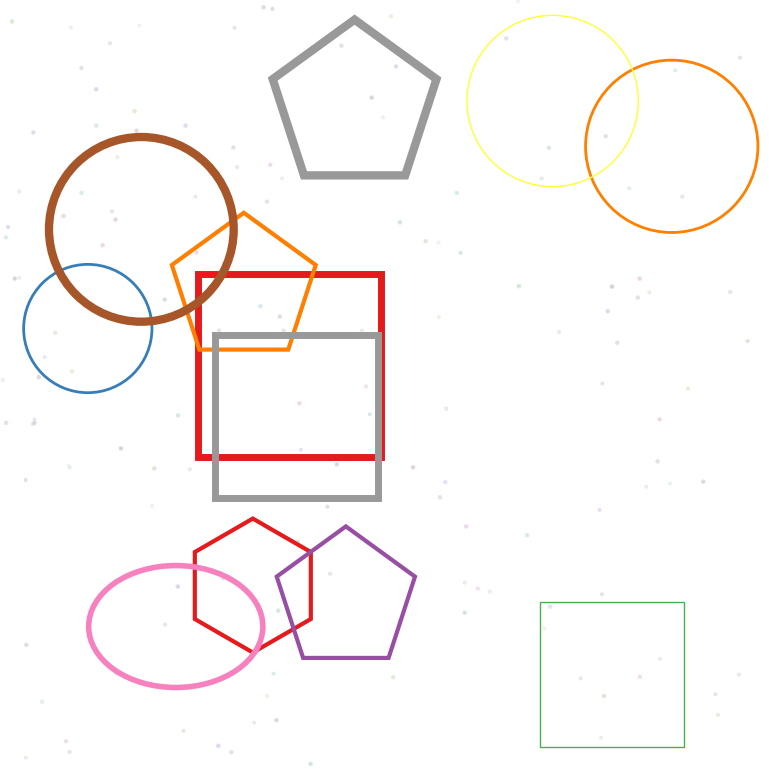[{"shape": "square", "thickness": 2.5, "radius": 0.59, "center": [0.376, 0.526]}, {"shape": "hexagon", "thickness": 1.5, "radius": 0.43, "center": [0.328, 0.24]}, {"shape": "circle", "thickness": 1, "radius": 0.42, "center": [0.114, 0.573]}, {"shape": "square", "thickness": 0.5, "radius": 0.47, "center": [0.795, 0.124]}, {"shape": "pentagon", "thickness": 1.5, "radius": 0.47, "center": [0.449, 0.222]}, {"shape": "pentagon", "thickness": 1.5, "radius": 0.49, "center": [0.317, 0.625]}, {"shape": "circle", "thickness": 1, "radius": 0.56, "center": [0.872, 0.81]}, {"shape": "circle", "thickness": 0.5, "radius": 0.56, "center": [0.718, 0.869]}, {"shape": "circle", "thickness": 3, "radius": 0.6, "center": [0.184, 0.702]}, {"shape": "oval", "thickness": 2, "radius": 0.57, "center": [0.228, 0.186]}, {"shape": "square", "thickness": 2.5, "radius": 0.53, "center": [0.385, 0.459]}, {"shape": "pentagon", "thickness": 3, "radius": 0.56, "center": [0.461, 0.863]}]